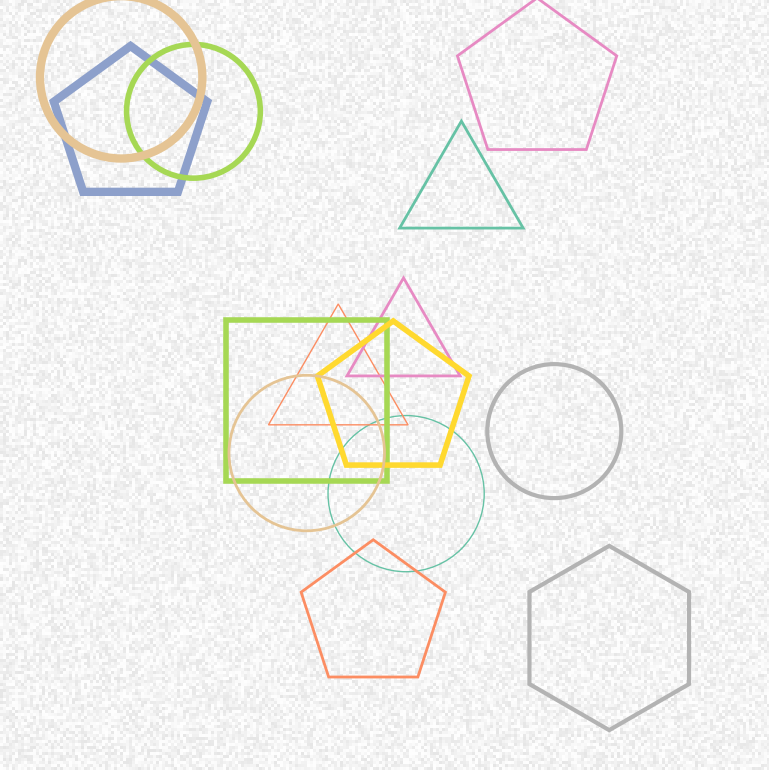[{"shape": "circle", "thickness": 0.5, "radius": 0.51, "center": [0.527, 0.359]}, {"shape": "triangle", "thickness": 1, "radius": 0.46, "center": [0.599, 0.75]}, {"shape": "pentagon", "thickness": 1, "radius": 0.49, "center": [0.485, 0.2]}, {"shape": "triangle", "thickness": 0.5, "radius": 0.52, "center": [0.439, 0.501]}, {"shape": "pentagon", "thickness": 3, "radius": 0.52, "center": [0.17, 0.836]}, {"shape": "pentagon", "thickness": 1, "radius": 0.54, "center": [0.698, 0.894]}, {"shape": "triangle", "thickness": 1, "radius": 0.42, "center": [0.524, 0.554]}, {"shape": "circle", "thickness": 2, "radius": 0.43, "center": [0.251, 0.855]}, {"shape": "square", "thickness": 2, "radius": 0.52, "center": [0.398, 0.48]}, {"shape": "pentagon", "thickness": 2, "radius": 0.52, "center": [0.511, 0.48]}, {"shape": "circle", "thickness": 1, "radius": 0.5, "center": [0.398, 0.412]}, {"shape": "circle", "thickness": 3, "radius": 0.53, "center": [0.157, 0.9]}, {"shape": "hexagon", "thickness": 1.5, "radius": 0.6, "center": [0.791, 0.171]}, {"shape": "circle", "thickness": 1.5, "radius": 0.44, "center": [0.72, 0.44]}]